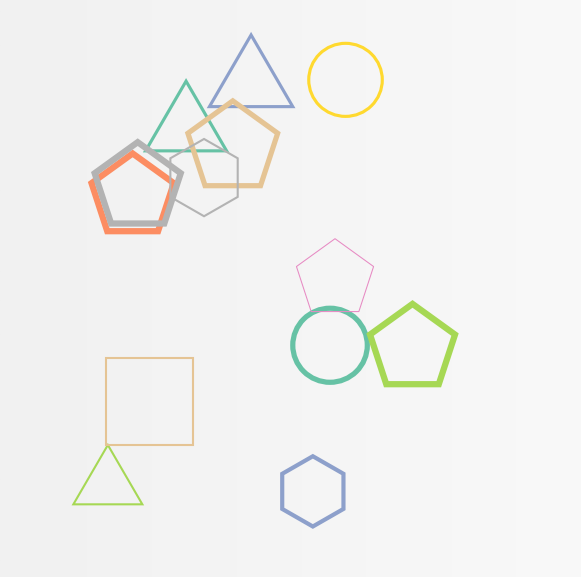[{"shape": "triangle", "thickness": 1.5, "radius": 0.4, "center": [0.32, 0.778]}, {"shape": "circle", "thickness": 2.5, "radius": 0.32, "center": [0.568, 0.401]}, {"shape": "pentagon", "thickness": 3, "radius": 0.37, "center": [0.228, 0.659]}, {"shape": "triangle", "thickness": 1.5, "radius": 0.41, "center": [0.432, 0.856]}, {"shape": "hexagon", "thickness": 2, "radius": 0.3, "center": [0.538, 0.148]}, {"shape": "pentagon", "thickness": 0.5, "radius": 0.35, "center": [0.576, 0.516]}, {"shape": "triangle", "thickness": 1, "radius": 0.34, "center": [0.186, 0.16]}, {"shape": "pentagon", "thickness": 3, "radius": 0.38, "center": [0.71, 0.396]}, {"shape": "circle", "thickness": 1.5, "radius": 0.32, "center": [0.594, 0.861]}, {"shape": "pentagon", "thickness": 2.5, "radius": 0.41, "center": [0.4, 0.743]}, {"shape": "square", "thickness": 1, "radius": 0.38, "center": [0.257, 0.305]}, {"shape": "pentagon", "thickness": 3, "radius": 0.39, "center": [0.237, 0.675]}, {"shape": "hexagon", "thickness": 1, "radius": 0.33, "center": [0.351, 0.692]}]